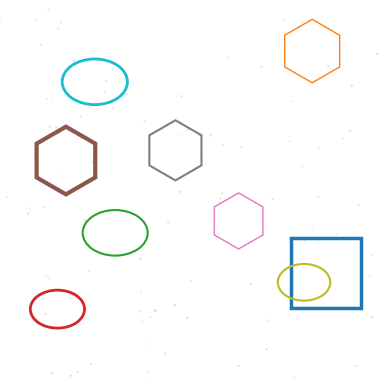[{"shape": "square", "thickness": 2.5, "radius": 0.45, "center": [0.847, 0.29]}, {"shape": "hexagon", "thickness": 1, "radius": 0.41, "center": [0.811, 0.867]}, {"shape": "oval", "thickness": 1.5, "radius": 0.42, "center": [0.299, 0.395]}, {"shape": "oval", "thickness": 2, "radius": 0.35, "center": [0.149, 0.197]}, {"shape": "hexagon", "thickness": 3, "radius": 0.44, "center": [0.171, 0.583]}, {"shape": "hexagon", "thickness": 1, "radius": 0.36, "center": [0.62, 0.426]}, {"shape": "hexagon", "thickness": 1.5, "radius": 0.39, "center": [0.456, 0.61]}, {"shape": "oval", "thickness": 1.5, "radius": 0.34, "center": [0.79, 0.267]}, {"shape": "oval", "thickness": 2, "radius": 0.42, "center": [0.246, 0.788]}]